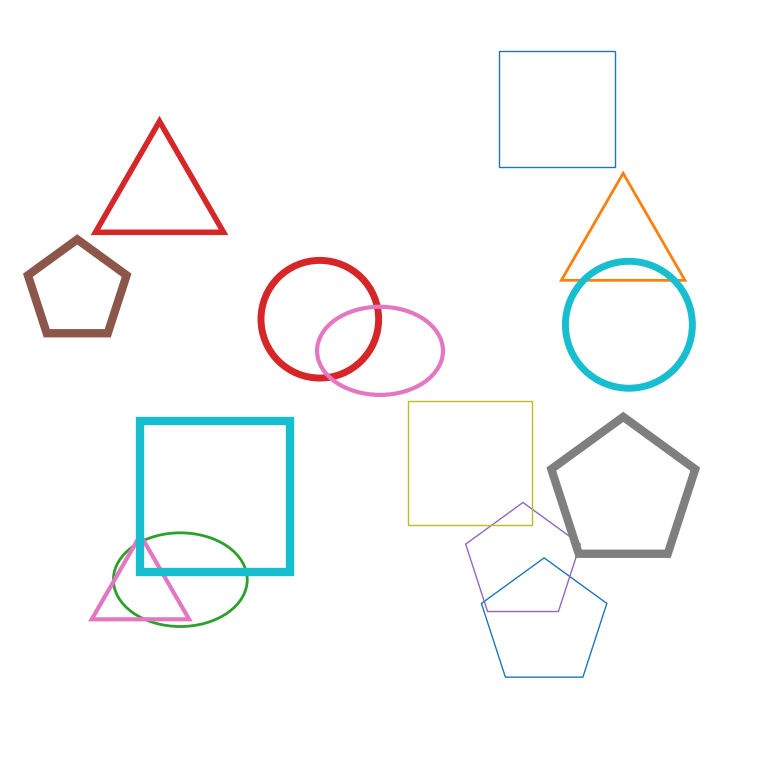[{"shape": "pentagon", "thickness": 0.5, "radius": 0.43, "center": [0.707, 0.19]}, {"shape": "square", "thickness": 0.5, "radius": 0.38, "center": [0.723, 0.858]}, {"shape": "triangle", "thickness": 1, "radius": 0.46, "center": [0.809, 0.682]}, {"shape": "oval", "thickness": 1, "radius": 0.43, "center": [0.234, 0.247]}, {"shape": "circle", "thickness": 2.5, "radius": 0.38, "center": [0.415, 0.585]}, {"shape": "triangle", "thickness": 2, "radius": 0.48, "center": [0.207, 0.746]}, {"shape": "pentagon", "thickness": 0.5, "radius": 0.39, "center": [0.679, 0.269]}, {"shape": "pentagon", "thickness": 3, "radius": 0.34, "center": [0.1, 0.622]}, {"shape": "triangle", "thickness": 1.5, "radius": 0.37, "center": [0.182, 0.232]}, {"shape": "oval", "thickness": 1.5, "radius": 0.41, "center": [0.494, 0.544]}, {"shape": "pentagon", "thickness": 3, "radius": 0.49, "center": [0.809, 0.36]}, {"shape": "square", "thickness": 0.5, "radius": 0.4, "center": [0.611, 0.399]}, {"shape": "square", "thickness": 3, "radius": 0.49, "center": [0.279, 0.355]}, {"shape": "circle", "thickness": 2.5, "radius": 0.41, "center": [0.817, 0.578]}]